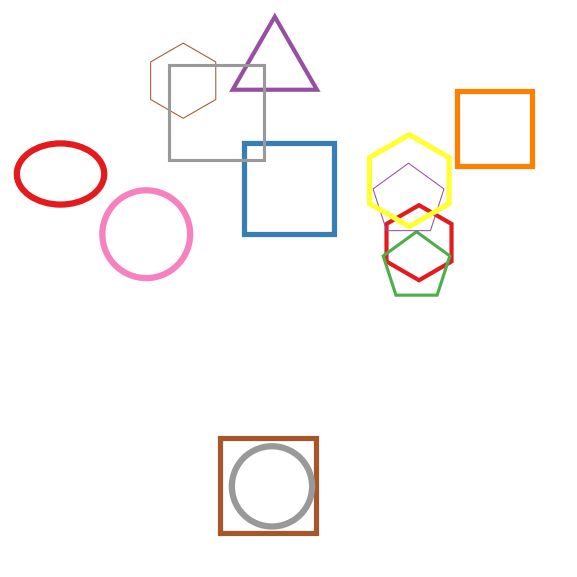[{"shape": "hexagon", "thickness": 2, "radius": 0.33, "center": [0.726, 0.579]}, {"shape": "oval", "thickness": 3, "radius": 0.38, "center": [0.105, 0.698]}, {"shape": "square", "thickness": 2.5, "radius": 0.39, "center": [0.5, 0.672]}, {"shape": "pentagon", "thickness": 1.5, "radius": 0.3, "center": [0.721, 0.537]}, {"shape": "triangle", "thickness": 2, "radius": 0.42, "center": [0.476, 0.886]}, {"shape": "pentagon", "thickness": 0.5, "radius": 0.32, "center": [0.707, 0.652]}, {"shape": "square", "thickness": 2.5, "radius": 0.33, "center": [0.856, 0.777]}, {"shape": "hexagon", "thickness": 2.5, "radius": 0.4, "center": [0.709, 0.686]}, {"shape": "square", "thickness": 2.5, "radius": 0.41, "center": [0.465, 0.158]}, {"shape": "hexagon", "thickness": 0.5, "radius": 0.33, "center": [0.317, 0.859]}, {"shape": "circle", "thickness": 3, "radius": 0.38, "center": [0.253, 0.594]}, {"shape": "circle", "thickness": 3, "radius": 0.35, "center": [0.471, 0.157]}, {"shape": "square", "thickness": 1.5, "radius": 0.41, "center": [0.375, 0.804]}]